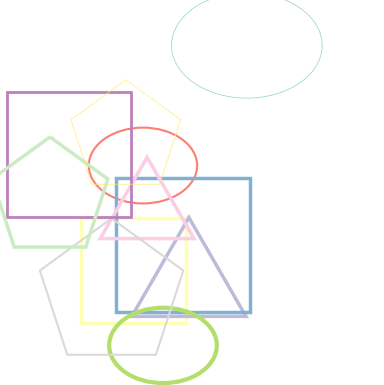[{"shape": "oval", "thickness": 0.5, "radius": 0.98, "center": [0.641, 0.882]}, {"shape": "square", "thickness": 2.5, "radius": 0.69, "center": [0.347, 0.298]}, {"shape": "triangle", "thickness": 2.5, "radius": 0.86, "center": [0.491, 0.264]}, {"shape": "oval", "thickness": 1.5, "radius": 0.7, "center": [0.371, 0.57]}, {"shape": "square", "thickness": 2.5, "radius": 0.87, "center": [0.475, 0.363]}, {"shape": "oval", "thickness": 3, "radius": 0.7, "center": [0.423, 0.103]}, {"shape": "triangle", "thickness": 2.5, "radius": 0.7, "center": [0.382, 0.451]}, {"shape": "pentagon", "thickness": 1.5, "radius": 0.98, "center": [0.29, 0.237]}, {"shape": "square", "thickness": 2, "radius": 0.81, "center": [0.179, 0.599]}, {"shape": "pentagon", "thickness": 2.5, "radius": 0.79, "center": [0.13, 0.486]}, {"shape": "pentagon", "thickness": 0.5, "radius": 0.75, "center": [0.327, 0.643]}]